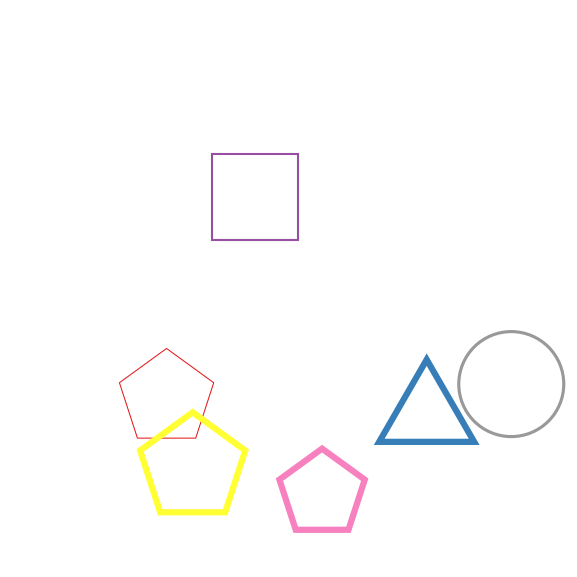[{"shape": "pentagon", "thickness": 0.5, "radius": 0.43, "center": [0.288, 0.31]}, {"shape": "triangle", "thickness": 3, "radius": 0.47, "center": [0.739, 0.281]}, {"shape": "square", "thickness": 1, "radius": 0.37, "center": [0.441, 0.658]}, {"shape": "pentagon", "thickness": 3, "radius": 0.48, "center": [0.334, 0.189]}, {"shape": "pentagon", "thickness": 3, "radius": 0.39, "center": [0.558, 0.145]}, {"shape": "circle", "thickness": 1.5, "radius": 0.45, "center": [0.885, 0.334]}]